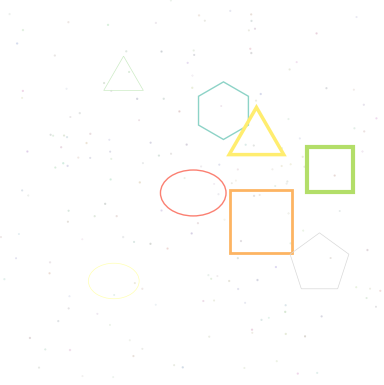[{"shape": "hexagon", "thickness": 1, "radius": 0.37, "center": [0.58, 0.713]}, {"shape": "oval", "thickness": 0.5, "radius": 0.33, "center": [0.295, 0.27]}, {"shape": "oval", "thickness": 1, "radius": 0.43, "center": [0.502, 0.499]}, {"shape": "square", "thickness": 2, "radius": 0.41, "center": [0.678, 0.424]}, {"shape": "square", "thickness": 3, "radius": 0.3, "center": [0.857, 0.56]}, {"shape": "pentagon", "thickness": 0.5, "radius": 0.4, "center": [0.83, 0.315]}, {"shape": "triangle", "thickness": 0.5, "radius": 0.3, "center": [0.321, 0.795]}, {"shape": "triangle", "thickness": 2.5, "radius": 0.41, "center": [0.666, 0.639]}]